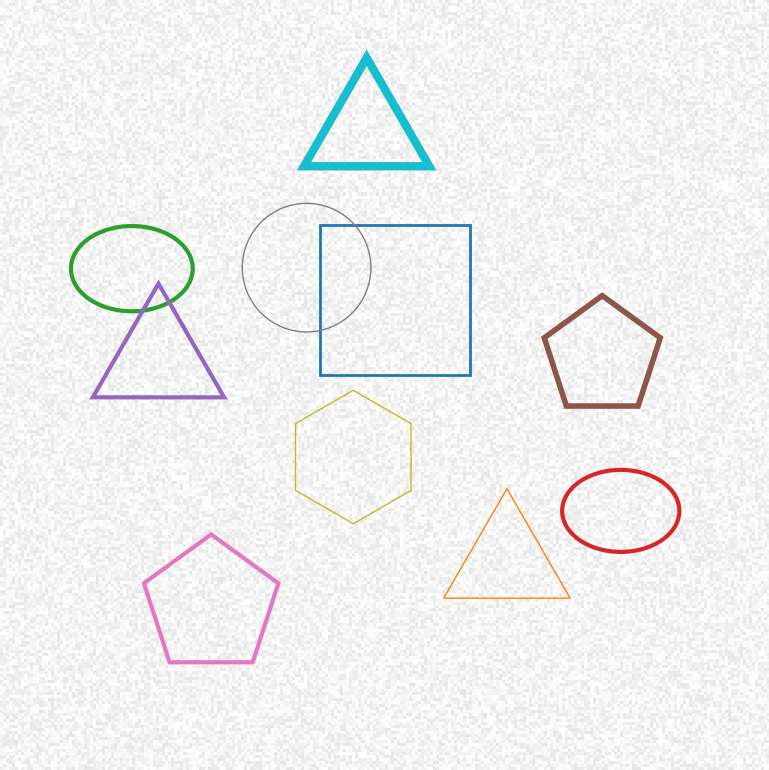[{"shape": "square", "thickness": 1, "radius": 0.49, "center": [0.513, 0.611]}, {"shape": "triangle", "thickness": 0.5, "radius": 0.47, "center": [0.658, 0.271]}, {"shape": "oval", "thickness": 1.5, "radius": 0.4, "center": [0.171, 0.651]}, {"shape": "oval", "thickness": 1.5, "radius": 0.38, "center": [0.806, 0.336]}, {"shape": "triangle", "thickness": 1.5, "radius": 0.49, "center": [0.206, 0.533]}, {"shape": "pentagon", "thickness": 2, "radius": 0.4, "center": [0.782, 0.537]}, {"shape": "pentagon", "thickness": 1.5, "radius": 0.46, "center": [0.274, 0.214]}, {"shape": "circle", "thickness": 0.5, "radius": 0.42, "center": [0.398, 0.652]}, {"shape": "hexagon", "thickness": 0.5, "radius": 0.43, "center": [0.459, 0.406]}, {"shape": "triangle", "thickness": 3, "radius": 0.47, "center": [0.476, 0.831]}]